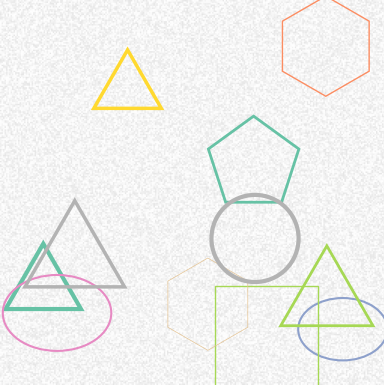[{"shape": "pentagon", "thickness": 2, "radius": 0.62, "center": [0.659, 0.575]}, {"shape": "triangle", "thickness": 3, "radius": 0.57, "center": [0.112, 0.254]}, {"shape": "hexagon", "thickness": 1, "radius": 0.65, "center": [0.846, 0.88]}, {"shape": "oval", "thickness": 1.5, "radius": 0.58, "center": [0.89, 0.145]}, {"shape": "oval", "thickness": 1.5, "radius": 0.7, "center": [0.148, 0.187]}, {"shape": "square", "thickness": 1, "radius": 0.67, "center": [0.692, 0.123]}, {"shape": "triangle", "thickness": 2, "radius": 0.69, "center": [0.849, 0.223]}, {"shape": "triangle", "thickness": 2.5, "radius": 0.51, "center": [0.331, 0.769]}, {"shape": "hexagon", "thickness": 0.5, "radius": 0.6, "center": [0.54, 0.21]}, {"shape": "circle", "thickness": 3, "radius": 0.57, "center": [0.662, 0.381]}, {"shape": "triangle", "thickness": 2.5, "radius": 0.75, "center": [0.194, 0.33]}]